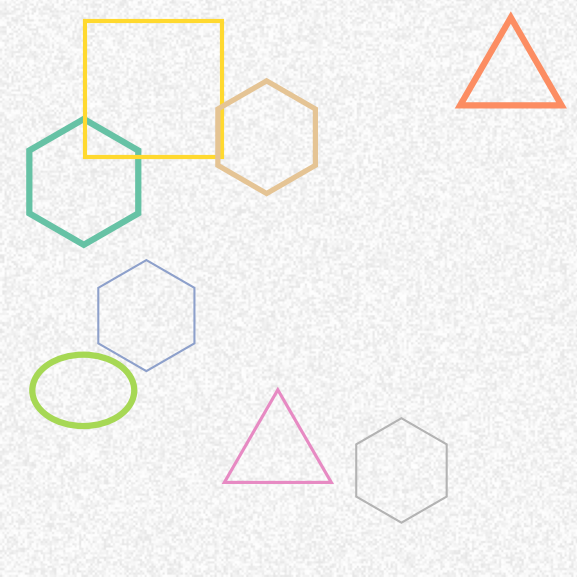[{"shape": "hexagon", "thickness": 3, "radius": 0.54, "center": [0.145, 0.684]}, {"shape": "triangle", "thickness": 3, "radius": 0.51, "center": [0.885, 0.867]}, {"shape": "hexagon", "thickness": 1, "radius": 0.48, "center": [0.253, 0.453]}, {"shape": "triangle", "thickness": 1.5, "radius": 0.53, "center": [0.481, 0.217]}, {"shape": "oval", "thickness": 3, "radius": 0.44, "center": [0.144, 0.323]}, {"shape": "square", "thickness": 2, "radius": 0.59, "center": [0.266, 0.845]}, {"shape": "hexagon", "thickness": 2.5, "radius": 0.49, "center": [0.462, 0.762]}, {"shape": "hexagon", "thickness": 1, "radius": 0.45, "center": [0.695, 0.184]}]